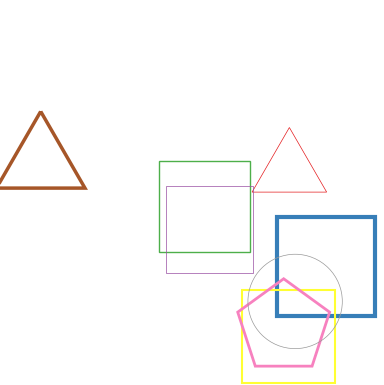[{"shape": "triangle", "thickness": 0.5, "radius": 0.56, "center": [0.752, 0.557]}, {"shape": "square", "thickness": 3, "radius": 0.64, "center": [0.846, 0.308]}, {"shape": "square", "thickness": 1, "radius": 0.59, "center": [0.532, 0.463]}, {"shape": "square", "thickness": 0.5, "radius": 0.56, "center": [0.544, 0.404]}, {"shape": "square", "thickness": 1.5, "radius": 0.6, "center": [0.75, 0.125]}, {"shape": "triangle", "thickness": 2.5, "radius": 0.66, "center": [0.106, 0.578]}, {"shape": "pentagon", "thickness": 2, "radius": 0.63, "center": [0.737, 0.15]}, {"shape": "circle", "thickness": 0.5, "radius": 0.61, "center": [0.767, 0.217]}]